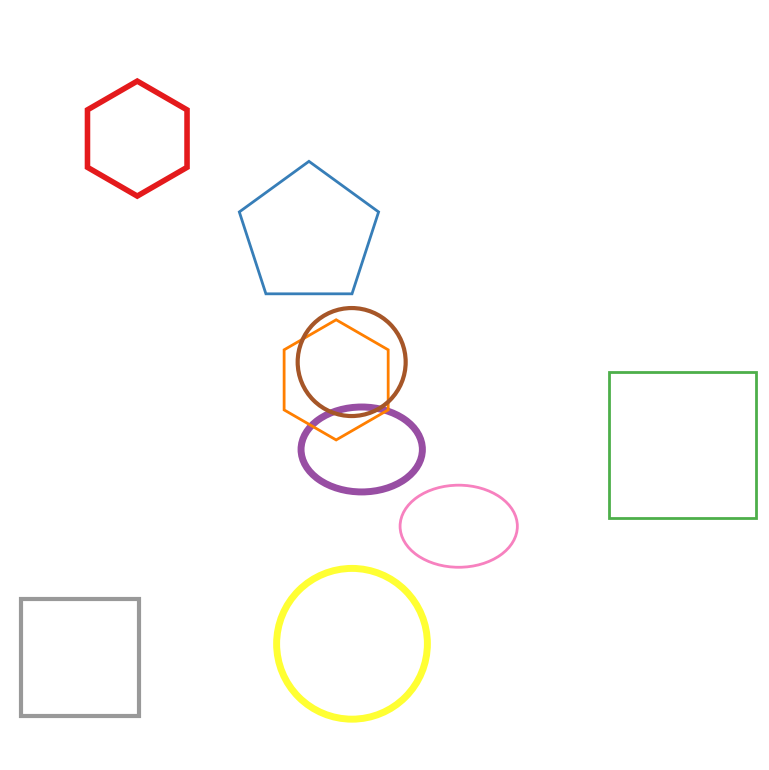[{"shape": "hexagon", "thickness": 2, "radius": 0.37, "center": [0.178, 0.82]}, {"shape": "pentagon", "thickness": 1, "radius": 0.48, "center": [0.401, 0.695]}, {"shape": "square", "thickness": 1, "radius": 0.48, "center": [0.886, 0.422]}, {"shape": "oval", "thickness": 2.5, "radius": 0.39, "center": [0.47, 0.416]}, {"shape": "hexagon", "thickness": 1, "radius": 0.39, "center": [0.437, 0.507]}, {"shape": "circle", "thickness": 2.5, "radius": 0.49, "center": [0.457, 0.164]}, {"shape": "circle", "thickness": 1.5, "radius": 0.35, "center": [0.457, 0.53]}, {"shape": "oval", "thickness": 1, "radius": 0.38, "center": [0.596, 0.317]}, {"shape": "square", "thickness": 1.5, "radius": 0.38, "center": [0.104, 0.146]}]